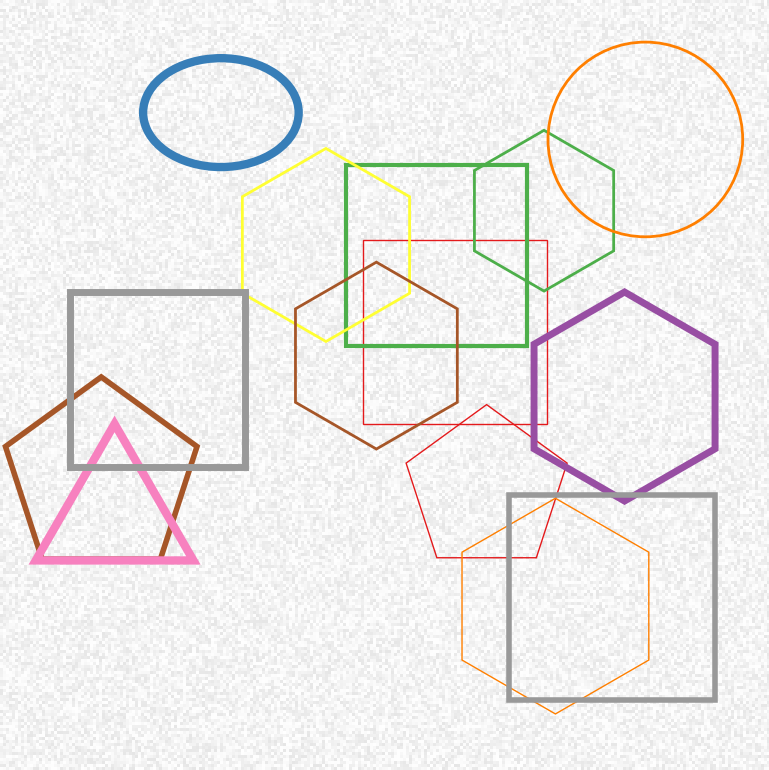[{"shape": "square", "thickness": 0.5, "radius": 0.6, "center": [0.591, 0.569]}, {"shape": "pentagon", "thickness": 0.5, "radius": 0.55, "center": [0.632, 0.365]}, {"shape": "oval", "thickness": 3, "radius": 0.51, "center": [0.287, 0.854]}, {"shape": "hexagon", "thickness": 1, "radius": 0.52, "center": [0.707, 0.726]}, {"shape": "square", "thickness": 1.5, "radius": 0.59, "center": [0.567, 0.669]}, {"shape": "hexagon", "thickness": 2.5, "radius": 0.68, "center": [0.811, 0.485]}, {"shape": "hexagon", "thickness": 0.5, "radius": 0.7, "center": [0.721, 0.213]}, {"shape": "circle", "thickness": 1, "radius": 0.63, "center": [0.838, 0.819]}, {"shape": "hexagon", "thickness": 1, "radius": 0.63, "center": [0.423, 0.682]}, {"shape": "pentagon", "thickness": 2, "radius": 0.65, "center": [0.131, 0.38]}, {"shape": "hexagon", "thickness": 1, "radius": 0.61, "center": [0.489, 0.538]}, {"shape": "triangle", "thickness": 3, "radius": 0.59, "center": [0.149, 0.331]}, {"shape": "square", "thickness": 2.5, "radius": 0.57, "center": [0.204, 0.507]}, {"shape": "square", "thickness": 2, "radius": 0.67, "center": [0.795, 0.224]}]